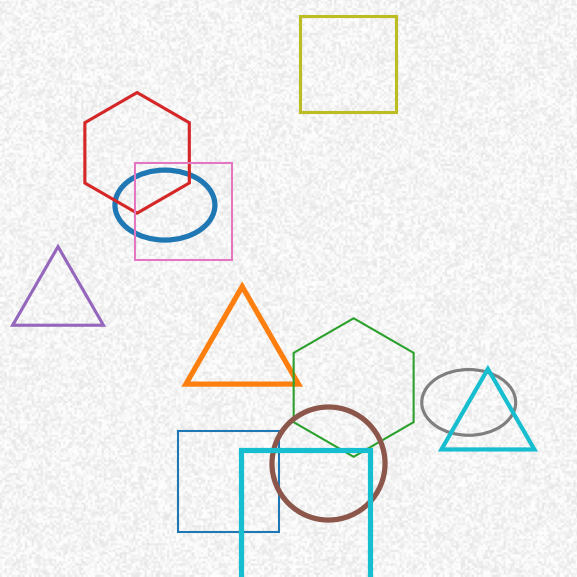[{"shape": "square", "thickness": 1, "radius": 0.43, "center": [0.396, 0.165]}, {"shape": "oval", "thickness": 2.5, "radius": 0.43, "center": [0.286, 0.644]}, {"shape": "triangle", "thickness": 2.5, "radius": 0.56, "center": [0.419, 0.39]}, {"shape": "hexagon", "thickness": 1, "radius": 0.6, "center": [0.612, 0.328]}, {"shape": "hexagon", "thickness": 1.5, "radius": 0.52, "center": [0.237, 0.734]}, {"shape": "triangle", "thickness": 1.5, "radius": 0.45, "center": [0.101, 0.481]}, {"shape": "circle", "thickness": 2.5, "radius": 0.49, "center": [0.569, 0.196]}, {"shape": "square", "thickness": 1, "radius": 0.42, "center": [0.318, 0.633]}, {"shape": "oval", "thickness": 1.5, "radius": 0.41, "center": [0.812, 0.302]}, {"shape": "square", "thickness": 1.5, "radius": 0.41, "center": [0.602, 0.888]}, {"shape": "triangle", "thickness": 2, "radius": 0.46, "center": [0.845, 0.267]}, {"shape": "square", "thickness": 2.5, "radius": 0.56, "center": [0.53, 0.108]}]